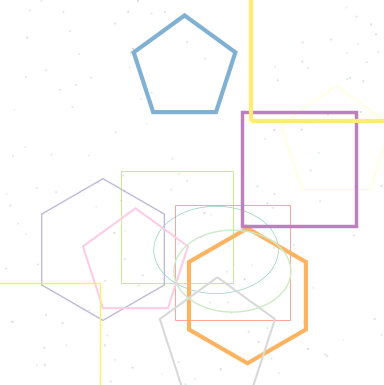[{"shape": "oval", "thickness": 0.5, "radius": 0.81, "center": [0.561, 0.351]}, {"shape": "pentagon", "thickness": 0.5, "radius": 0.75, "center": [0.873, 0.628]}, {"shape": "hexagon", "thickness": 1, "radius": 0.92, "center": [0.268, 0.352]}, {"shape": "square", "thickness": 0.5, "radius": 0.74, "center": [0.603, 0.318]}, {"shape": "pentagon", "thickness": 3, "radius": 0.69, "center": [0.479, 0.821]}, {"shape": "hexagon", "thickness": 3, "radius": 0.88, "center": [0.643, 0.232]}, {"shape": "square", "thickness": 0.5, "radius": 0.73, "center": [0.459, 0.411]}, {"shape": "pentagon", "thickness": 1.5, "radius": 0.72, "center": [0.352, 0.316]}, {"shape": "pentagon", "thickness": 1.5, "radius": 0.79, "center": [0.565, 0.123]}, {"shape": "square", "thickness": 2.5, "radius": 0.74, "center": [0.777, 0.562]}, {"shape": "oval", "thickness": 1, "radius": 0.76, "center": [0.604, 0.296]}, {"shape": "square", "thickness": 1, "radius": 0.69, "center": [0.122, 0.127]}, {"shape": "square", "thickness": 3, "radius": 0.98, "center": [0.849, 0.88]}]